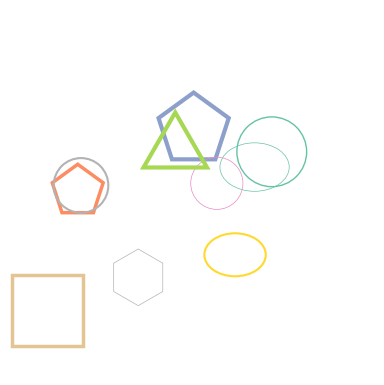[{"shape": "oval", "thickness": 0.5, "radius": 0.45, "center": [0.661, 0.566]}, {"shape": "circle", "thickness": 1, "radius": 0.45, "center": [0.706, 0.606]}, {"shape": "pentagon", "thickness": 2.5, "radius": 0.35, "center": [0.202, 0.504]}, {"shape": "pentagon", "thickness": 3, "radius": 0.48, "center": [0.503, 0.664]}, {"shape": "circle", "thickness": 0.5, "radius": 0.34, "center": [0.563, 0.524]}, {"shape": "triangle", "thickness": 3, "radius": 0.48, "center": [0.455, 0.613]}, {"shape": "oval", "thickness": 1.5, "radius": 0.4, "center": [0.611, 0.338]}, {"shape": "square", "thickness": 2.5, "radius": 0.46, "center": [0.123, 0.192]}, {"shape": "hexagon", "thickness": 0.5, "radius": 0.37, "center": [0.359, 0.28]}, {"shape": "circle", "thickness": 1.5, "radius": 0.35, "center": [0.21, 0.518]}]